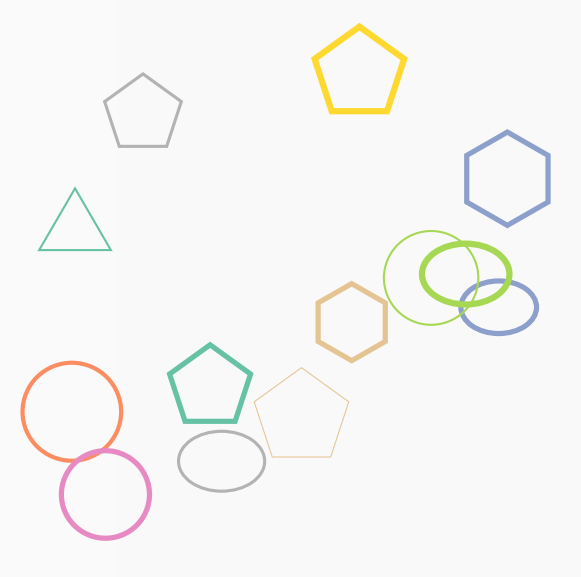[{"shape": "triangle", "thickness": 1, "radius": 0.36, "center": [0.129, 0.602]}, {"shape": "pentagon", "thickness": 2.5, "radius": 0.37, "center": [0.361, 0.329]}, {"shape": "circle", "thickness": 2, "radius": 0.42, "center": [0.124, 0.286]}, {"shape": "oval", "thickness": 2.5, "radius": 0.33, "center": [0.858, 0.467]}, {"shape": "hexagon", "thickness": 2.5, "radius": 0.4, "center": [0.873, 0.69]}, {"shape": "circle", "thickness": 2.5, "radius": 0.38, "center": [0.181, 0.143]}, {"shape": "oval", "thickness": 3, "radius": 0.38, "center": [0.801, 0.525]}, {"shape": "circle", "thickness": 1, "radius": 0.41, "center": [0.742, 0.518]}, {"shape": "pentagon", "thickness": 3, "radius": 0.4, "center": [0.618, 0.872]}, {"shape": "hexagon", "thickness": 2.5, "radius": 0.33, "center": [0.605, 0.441]}, {"shape": "pentagon", "thickness": 0.5, "radius": 0.43, "center": [0.519, 0.277]}, {"shape": "pentagon", "thickness": 1.5, "radius": 0.35, "center": [0.246, 0.802]}, {"shape": "oval", "thickness": 1.5, "radius": 0.37, "center": [0.381, 0.2]}]